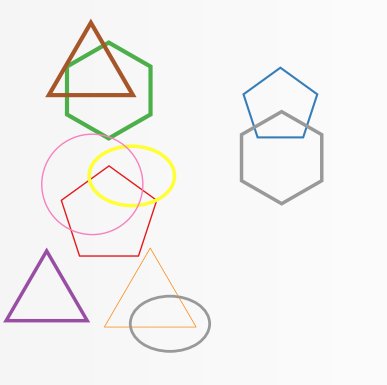[{"shape": "pentagon", "thickness": 1, "radius": 0.65, "center": [0.281, 0.44]}, {"shape": "pentagon", "thickness": 1.5, "radius": 0.5, "center": [0.724, 0.724]}, {"shape": "hexagon", "thickness": 3, "radius": 0.62, "center": [0.281, 0.765]}, {"shape": "triangle", "thickness": 2.5, "radius": 0.6, "center": [0.12, 0.227]}, {"shape": "triangle", "thickness": 0.5, "radius": 0.68, "center": [0.388, 0.219]}, {"shape": "oval", "thickness": 2.5, "radius": 0.55, "center": [0.34, 0.543]}, {"shape": "triangle", "thickness": 3, "radius": 0.63, "center": [0.235, 0.816]}, {"shape": "circle", "thickness": 1, "radius": 0.65, "center": [0.238, 0.521]}, {"shape": "oval", "thickness": 2, "radius": 0.51, "center": [0.439, 0.159]}, {"shape": "hexagon", "thickness": 2.5, "radius": 0.6, "center": [0.727, 0.59]}]